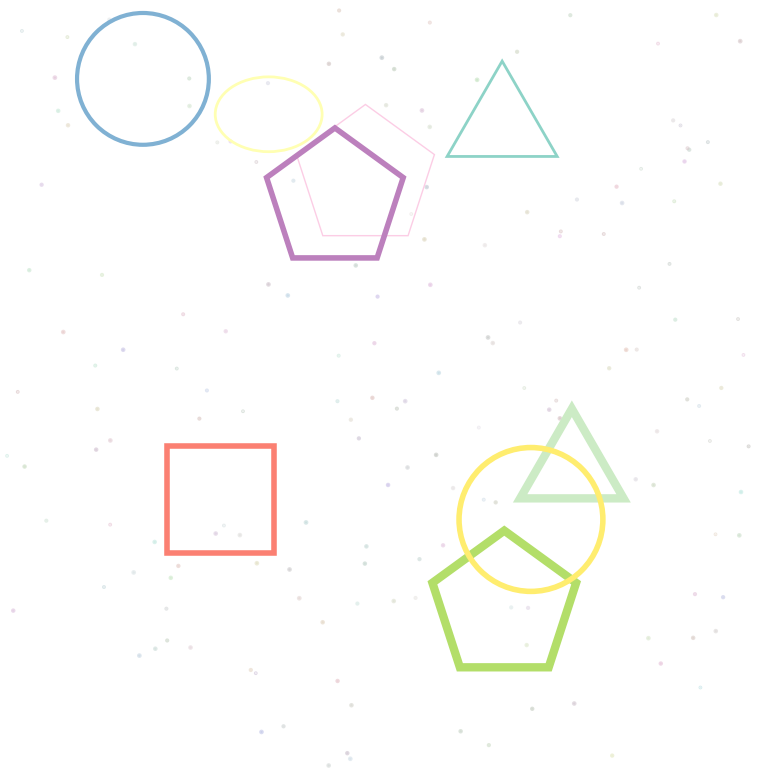[{"shape": "triangle", "thickness": 1, "radius": 0.41, "center": [0.652, 0.838]}, {"shape": "oval", "thickness": 1, "radius": 0.35, "center": [0.349, 0.852]}, {"shape": "square", "thickness": 2, "radius": 0.35, "center": [0.286, 0.351]}, {"shape": "circle", "thickness": 1.5, "radius": 0.43, "center": [0.186, 0.898]}, {"shape": "pentagon", "thickness": 3, "radius": 0.49, "center": [0.655, 0.213]}, {"shape": "pentagon", "thickness": 0.5, "radius": 0.47, "center": [0.475, 0.77]}, {"shape": "pentagon", "thickness": 2, "radius": 0.47, "center": [0.435, 0.741]}, {"shape": "triangle", "thickness": 3, "radius": 0.39, "center": [0.743, 0.392]}, {"shape": "circle", "thickness": 2, "radius": 0.47, "center": [0.69, 0.325]}]